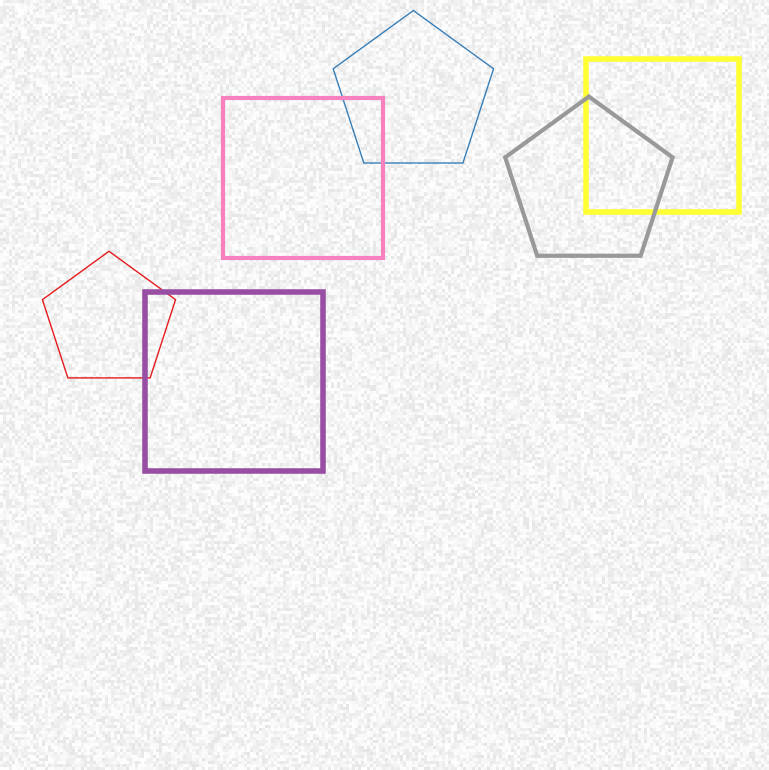[{"shape": "pentagon", "thickness": 0.5, "radius": 0.45, "center": [0.142, 0.583]}, {"shape": "pentagon", "thickness": 0.5, "radius": 0.55, "center": [0.537, 0.877]}, {"shape": "square", "thickness": 2, "radius": 0.58, "center": [0.304, 0.504]}, {"shape": "square", "thickness": 2, "radius": 0.5, "center": [0.86, 0.824]}, {"shape": "square", "thickness": 1.5, "radius": 0.52, "center": [0.394, 0.769]}, {"shape": "pentagon", "thickness": 1.5, "radius": 0.57, "center": [0.765, 0.76]}]